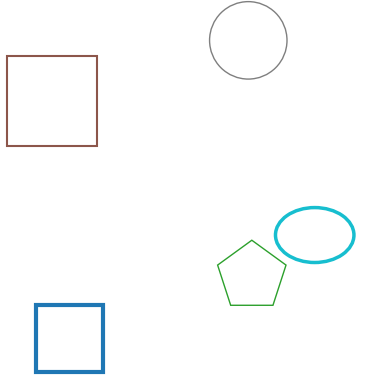[{"shape": "square", "thickness": 3, "radius": 0.44, "center": [0.18, 0.121]}, {"shape": "pentagon", "thickness": 1, "radius": 0.47, "center": [0.654, 0.283]}, {"shape": "square", "thickness": 1.5, "radius": 0.59, "center": [0.136, 0.738]}, {"shape": "circle", "thickness": 1, "radius": 0.5, "center": [0.645, 0.895]}, {"shape": "oval", "thickness": 2.5, "radius": 0.51, "center": [0.817, 0.39]}]